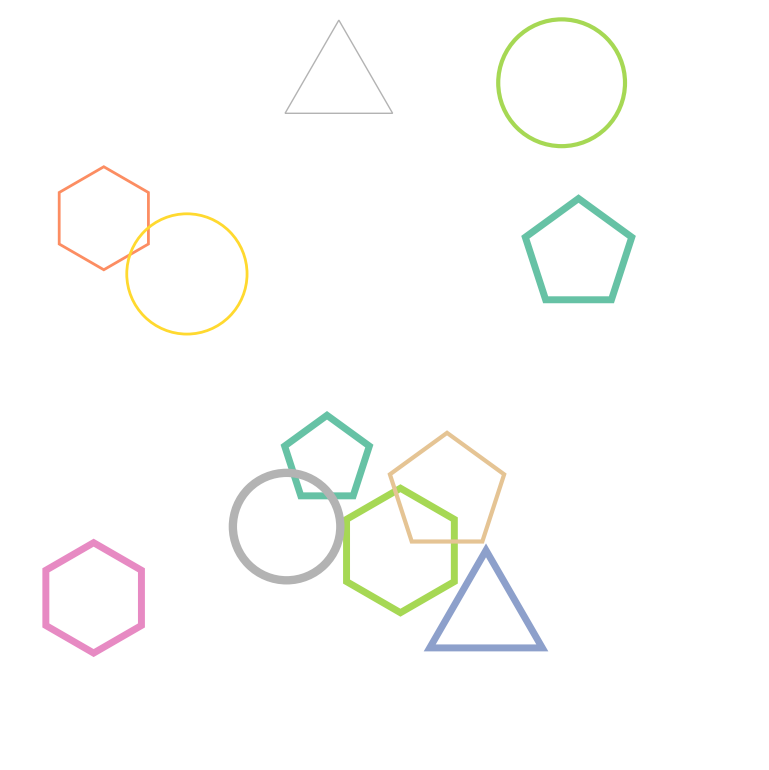[{"shape": "pentagon", "thickness": 2.5, "radius": 0.29, "center": [0.425, 0.403]}, {"shape": "pentagon", "thickness": 2.5, "radius": 0.36, "center": [0.751, 0.669]}, {"shape": "hexagon", "thickness": 1, "radius": 0.33, "center": [0.135, 0.717]}, {"shape": "triangle", "thickness": 2.5, "radius": 0.42, "center": [0.631, 0.201]}, {"shape": "hexagon", "thickness": 2.5, "radius": 0.36, "center": [0.122, 0.224]}, {"shape": "hexagon", "thickness": 2.5, "radius": 0.4, "center": [0.52, 0.285]}, {"shape": "circle", "thickness": 1.5, "radius": 0.41, "center": [0.729, 0.893]}, {"shape": "circle", "thickness": 1, "radius": 0.39, "center": [0.243, 0.644]}, {"shape": "pentagon", "thickness": 1.5, "radius": 0.39, "center": [0.581, 0.36]}, {"shape": "triangle", "thickness": 0.5, "radius": 0.4, "center": [0.44, 0.893]}, {"shape": "circle", "thickness": 3, "radius": 0.35, "center": [0.372, 0.316]}]